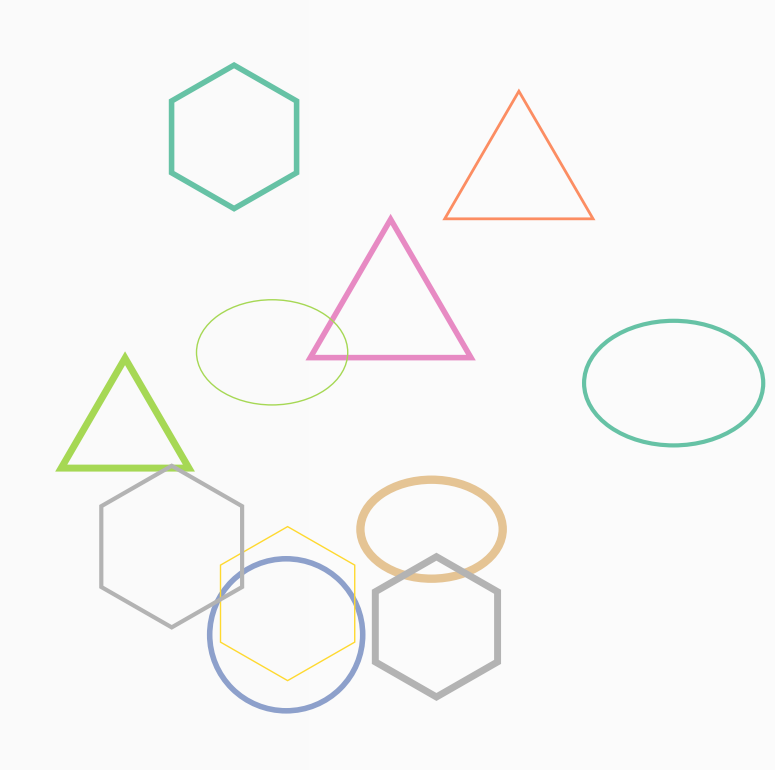[{"shape": "hexagon", "thickness": 2, "radius": 0.47, "center": [0.302, 0.822]}, {"shape": "oval", "thickness": 1.5, "radius": 0.58, "center": [0.869, 0.502]}, {"shape": "triangle", "thickness": 1, "radius": 0.55, "center": [0.67, 0.771]}, {"shape": "circle", "thickness": 2, "radius": 0.49, "center": [0.369, 0.176]}, {"shape": "triangle", "thickness": 2, "radius": 0.6, "center": [0.504, 0.595]}, {"shape": "oval", "thickness": 0.5, "radius": 0.49, "center": [0.351, 0.542]}, {"shape": "triangle", "thickness": 2.5, "radius": 0.48, "center": [0.161, 0.44]}, {"shape": "hexagon", "thickness": 0.5, "radius": 0.5, "center": [0.371, 0.216]}, {"shape": "oval", "thickness": 3, "radius": 0.46, "center": [0.557, 0.313]}, {"shape": "hexagon", "thickness": 1.5, "radius": 0.52, "center": [0.222, 0.29]}, {"shape": "hexagon", "thickness": 2.5, "radius": 0.46, "center": [0.563, 0.186]}]